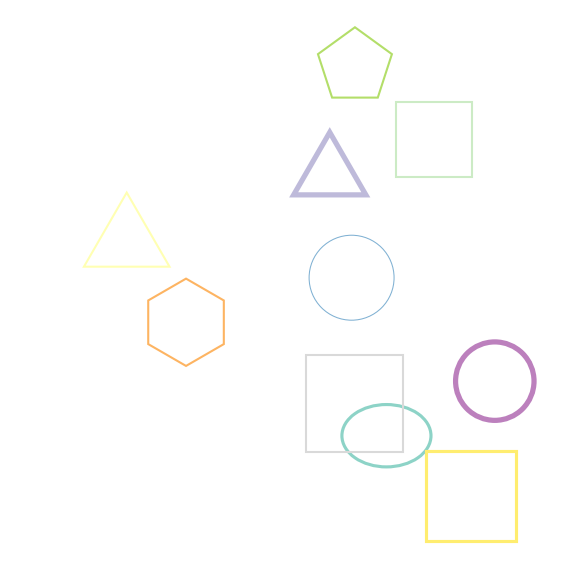[{"shape": "oval", "thickness": 1.5, "radius": 0.39, "center": [0.669, 0.245]}, {"shape": "triangle", "thickness": 1, "radius": 0.43, "center": [0.219, 0.58]}, {"shape": "triangle", "thickness": 2.5, "radius": 0.36, "center": [0.571, 0.698]}, {"shape": "circle", "thickness": 0.5, "radius": 0.37, "center": [0.609, 0.518]}, {"shape": "hexagon", "thickness": 1, "radius": 0.38, "center": [0.322, 0.441]}, {"shape": "pentagon", "thickness": 1, "radius": 0.34, "center": [0.615, 0.885]}, {"shape": "square", "thickness": 1, "radius": 0.42, "center": [0.614, 0.3]}, {"shape": "circle", "thickness": 2.5, "radius": 0.34, "center": [0.857, 0.339]}, {"shape": "square", "thickness": 1, "radius": 0.33, "center": [0.751, 0.758]}, {"shape": "square", "thickness": 1.5, "radius": 0.39, "center": [0.815, 0.141]}]